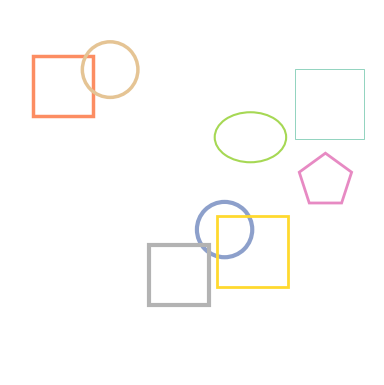[{"shape": "square", "thickness": 0.5, "radius": 0.45, "center": [0.856, 0.731]}, {"shape": "square", "thickness": 2.5, "radius": 0.39, "center": [0.163, 0.776]}, {"shape": "circle", "thickness": 3, "radius": 0.36, "center": [0.583, 0.404]}, {"shape": "pentagon", "thickness": 2, "radius": 0.36, "center": [0.845, 0.531]}, {"shape": "oval", "thickness": 1.5, "radius": 0.46, "center": [0.65, 0.643]}, {"shape": "square", "thickness": 2, "radius": 0.46, "center": [0.656, 0.347]}, {"shape": "circle", "thickness": 2.5, "radius": 0.36, "center": [0.286, 0.819]}, {"shape": "square", "thickness": 3, "radius": 0.39, "center": [0.466, 0.285]}]